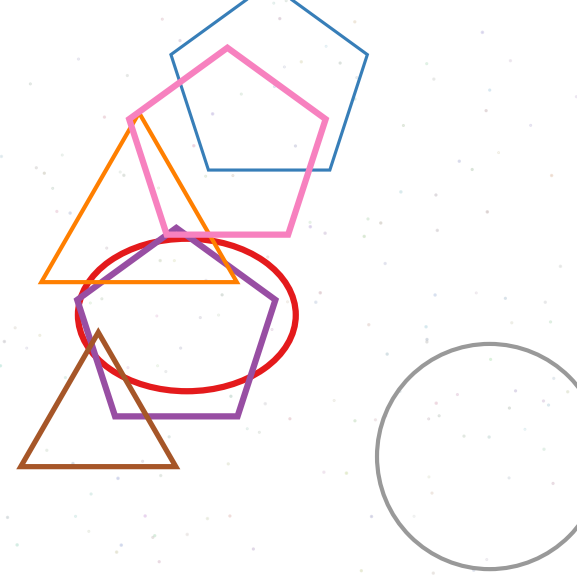[{"shape": "oval", "thickness": 3, "radius": 0.94, "center": [0.324, 0.454]}, {"shape": "pentagon", "thickness": 1.5, "radius": 0.89, "center": [0.466, 0.849]}, {"shape": "pentagon", "thickness": 3, "radius": 0.9, "center": [0.305, 0.424]}, {"shape": "triangle", "thickness": 2, "radius": 0.98, "center": [0.241, 0.608]}, {"shape": "triangle", "thickness": 2.5, "radius": 0.78, "center": [0.17, 0.269]}, {"shape": "pentagon", "thickness": 3, "radius": 0.89, "center": [0.394, 0.738]}, {"shape": "circle", "thickness": 2, "radius": 0.98, "center": [0.848, 0.209]}]